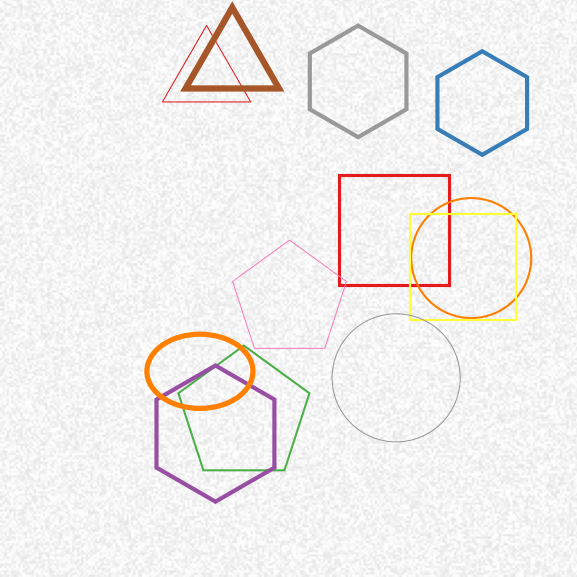[{"shape": "triangle", "thickness": 0.5, "radius": 0.44, "center": [0.358, 0.867]}, {"shape": "square", "thickness": 1.5, "radius": 0.48, "center": [0.682, 0.601]}, {"shape": "hexagon", "thickness": 2, "radius": 0.45, "center": [0.835, 0.821]}, {"shape": "pentagon", "thickness": 1, "radius": 0.6, "center": [0.422, 0.281]}, {"shape": "hexagon", "thickness": 2, "radius": 0.59, "center": [0.373, 0.248]}, {"shape": "circle", "thickness": 1, "radius": 0.52, "center": [0.816, 0.552]}, {"shape": "oval", "thickness": 2.5, "radius": 0.46, "center": [0.346, 0.356]}, {"shape": "square", "thickness": 1, "radius": 0.46, "center": [0.801, 0.537]}, {"shape": "triangle", "thickness": 3, "radius": 0.47, "center": [0.402, 0.893]}, {"shape": "pentagon", "thickness": 0.5, "radius": 0.52, "center": [0.501, 0.48]}, {"shape": "circle", "thickness": 0.5, "radius": 0.55, "center": [0.686, 0.345]}, {"shape": "hexagon", "thickness": 2, "radius": 0.48, "center": [0.62, 0.858]}]